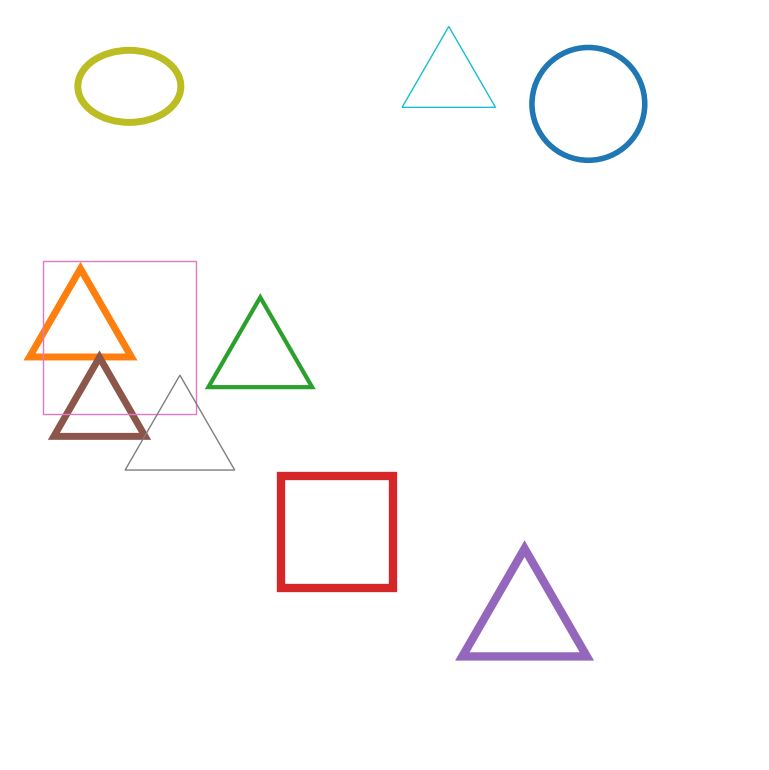[{"shape": "circle", "thickness": 2, "radius": 0.37, "center": [0.764, 0.865]}, {"shape": "triangle", "thickness": 2.5, "radius": 0.38, "center": [0.105, 0.575]}, {"shape": "triangle", "thickness": 1.5, "radius": 0.39, "center": [0.338, 0.536]}, {"shape": "square", "thickness": 3, "radius": 0.36, "center": [0.437, 0.309]}, {"shape": "triangle", "thickness": 3, "radius": 0.47, "center": [0.681, 0.194]}, {"shape": "triangle", "thickness": 2.5, "radius": 0.34, "center": [0.129, 0.468]}, {"shape": "square", "thickness": 0.5, "radius": 0.5, "center": [0.155, 0.561]}, {"shape": "triangle", "thickness": 0.5, "radius": 0.41, "center": [0.234, 0.431]}, {"shape": "oval", "thickness": 2.5, "radius": 0.33, "center": [0.168, 0.888]}, {"shape": "triangle", "thickness": 0.5, "radius": 0.35, "center": [0.583, 0.896]}]